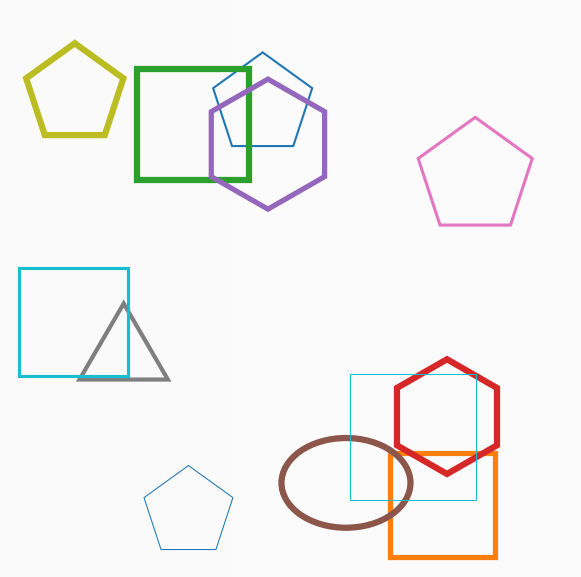[{"shape": "pentagon", "thickness": 1, "radius": 0.45, "center": [0.452, 0.819]}, {"shape": "pentagon", "thickness": 0.5, "radius": 0.4, "center": [0.324, 0.113]}, {"shape": "square", "thickness": 2.5, "radius": 0.45, "center": [0.761, 0.125]}, {"shape": "square", "thickness": 3, "radius": 0.48, "center": [0.332, 0.783]}, {"shape": "hexagon", "thickness": 3, "radius": 0.5, "center": [0.769, 0.278]}, {"shape": "hexagon", "thickness": 2.5, "radius": 0.56, "center": [0.461, 0.75]}, {"shape": "oval", "thickness": 3, "radius": 0.55, "center": [0.595, 0.163]}, {"shape": "pentagon", "thickness": 1.5, "radius": 0.52, "center": [0.818, 0.693]}, {"shape": "triangle", "thickness": 2, "radius": 0.44, "center": [0.213, 0.386]}, {"shape": "pentagon", "thickness": 3, "radius": 0.44, "center": [0.129, 0.836]}, {"shape": "square", "thickness": 1.5, "radius": 0.47, "center": [0.127, 0.441]}, {"shape": "square", "thickness": 0.5, "radius": 0.54, "center": [0.71, 0.242]}]